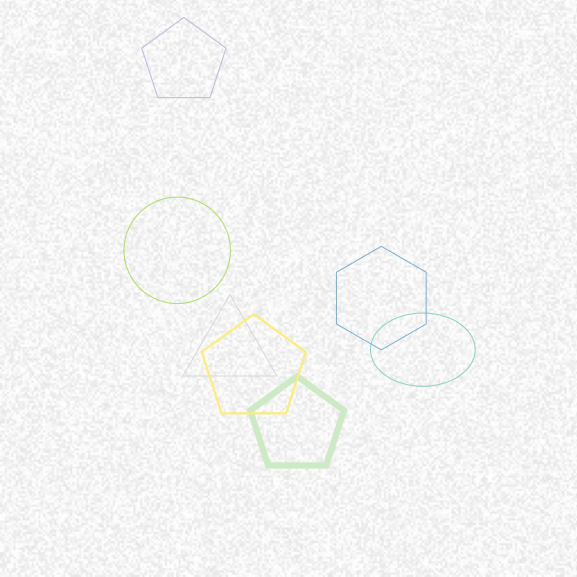[{"shape": "oval", "thickness": 0.5, "radius": 0.45, "center": [0.732, 0.394]}, {"shape": "pentagon", "thickness": 0.5, "radius": 0.38, "center": [0.318, 0.892]}, {"shape": "hexagon", "thickness": 0.5, "radius": 0.45, "center": [0.66, 0.483]}, {"shape": "circle", "thickness": 0.5, "radius": 0.46, "center": [0.307, 0.566]}, {"shape": "triangle", "thickness": 0.5, "radius": 0.47, "center": [0.398, 0.395]}, {"shape": "pentagon", "thickness": 3, "radius": 0.43, "center": [0.515, 0.262]}, {"shape": "pentagon", "thickness": 1, "radius": 0.47, "center": [0.439, 0.36]}]